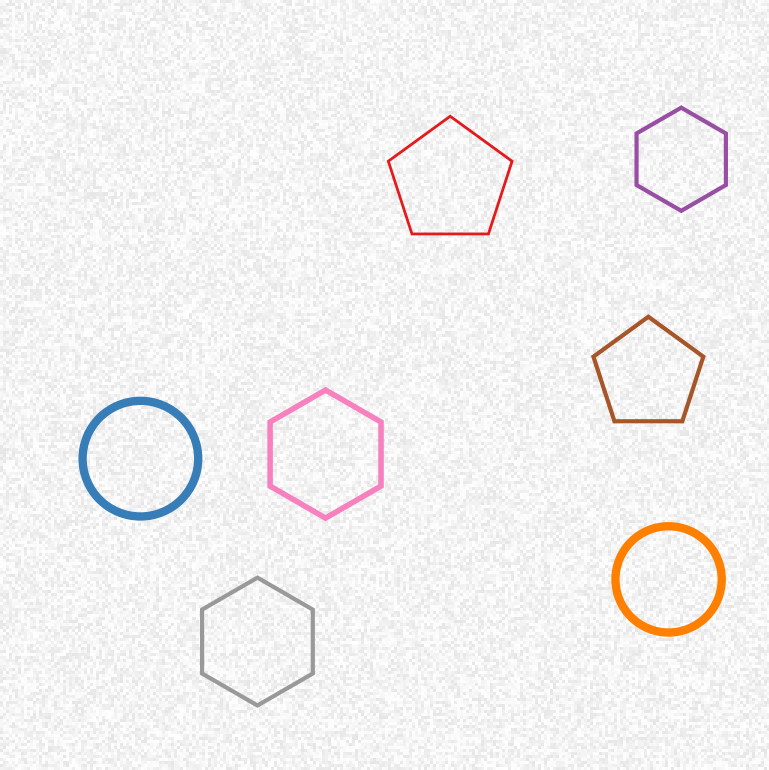[{"shape": "pentagon", "thickness": 1, "radius": 0.42, "center": [0.585, 0.765]}, {"shape": "circle", "thickness": 3, "radius": 0.38, "center": [0.182, 0.404]}, {"shape": "hexagon", "thickness": 1.5, "radius": 0.33, "center": [0.885, 0.793]}, {"shape": "circle", "thickness": 3, "radius": 0.35, "center": [0.868, 0.248]}, {"shape": "pentagon", "thickness": 1.5, "radius": 0.38, "center": [0.842, 0.514]}, {"shape": "hexagon", "thickness": 2, "radius": 0.42, "center": [0.423, 0.41]}, {"shape": "hexagon", "thickness": 1.5, "radius": 0.42, "center": [0.334, 0.167]}]